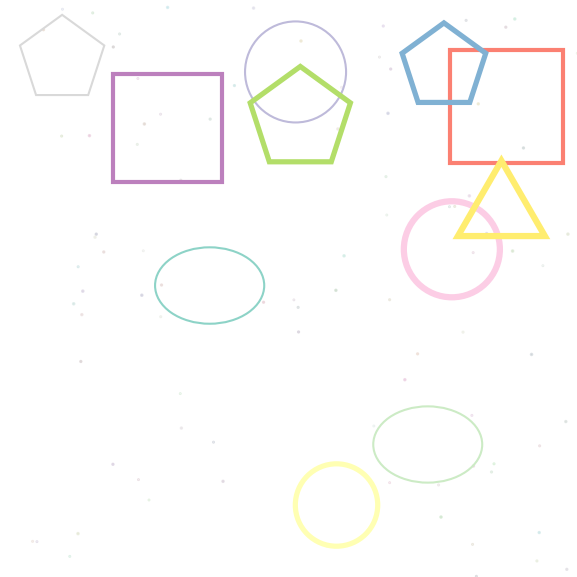[{"shape": "oval", "thickness": 1, "radius": 0.47, "center": [0.363, 0.505]}, {"shape": "circle", "thickness": 2.5, "radius": 0.36, "center": [0.583, 0.125]}, {"shape": "circle", "thickness": 1, "radius": 0.44, "center": [0.512, 0.875]}, {"shape": "square", "thickness": 2, "radius": 0.49, "center": [0.877, 0.815]}, {"shape": "pentagon", "thickness": 2.5, "radius": 0.38, "center": [0.769, 0.883]}, {"shape": "pentagon", "thickness": 2.5, "radius": 0.46, "center": [0.52, 0.793]}, {"shape": "circle", "thickness": 3, "radius": 0.42, "center": [0.782, 0.567]}, {"shape": "pentagon", "thickness": 1, "radius": 0.38, "center": [0.108, 0.897]}, {"shape": "square", "thickness": 2, "radius": 0.47, "center": [0.29, 0.777]}, {"shape": "oval", "thickness": 1, "radius": 0.47, "center": [0.741, 0.229]}, {"shape": "triangle", "thickness": 3, "radius": 0.43, "center": [0.868, 0.634]}]